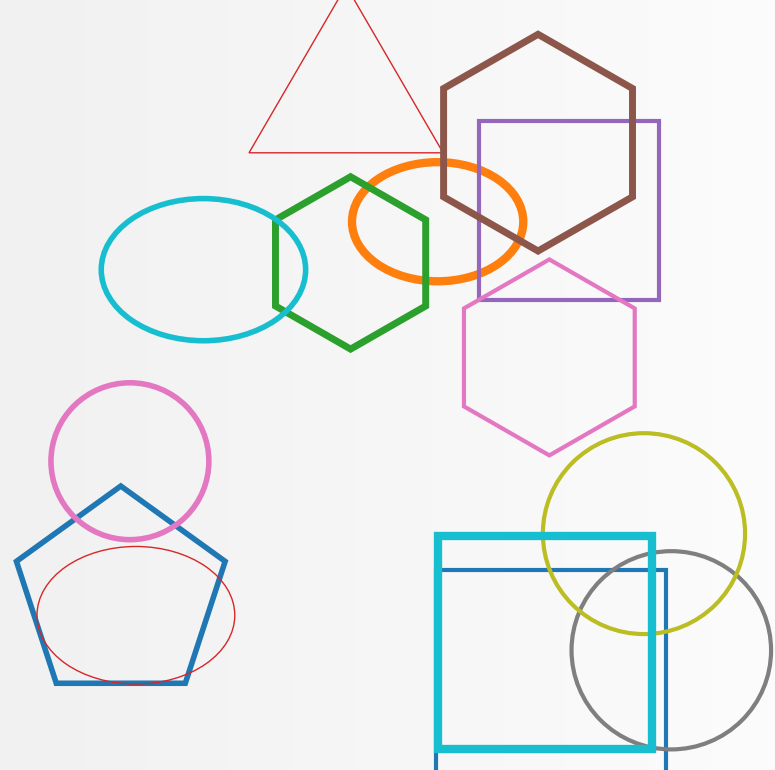[{"shape": "square", "thickness": 1.5, "radius": 0.74, "center": [0.711, 0.112]}, {"shape": "pentagon", "thickness": 2, "radius": 0.71, "center": [0.156, 0.227]}, {"shape": "oval", "thickness": 3, "radius": 0.55, "center": [0.565, 0.712]}, {"shape": "hexagon", "thickness": 2.5, "radius": 0.56, "center": [0.452, 0.659]}, {"shape": "oval", "thickness": 0.5, "radius": 0.64, "center": [0.175, 0.201]}, {"shape": "triangle", "thickness": 0.5, "radius": 0.72, "center": [0.447, 0.874]}, {"shape": "square", "thickness": 1.5, "radius": 0.58, "center": [0.734, 0.727]}, {"shape": "hexagon", "thickness": 2.5, "radius": 0.7, "center": [0.694, 0.815]}, {"shape": "hexagon", "thickness": 1.5, "radius": 0.64, "center": [0.709, 0.536]}, {"shape": "circle", "thickness": 2, "radius": 0.51, "center": [0.168, 0.401]}, {"shape": "circle", "thickness": 1.5, "radius": 0.64, "center": [0.866, 0.155]}, {"shape": "circle", "thickness": 1.5, "radius": 0.65, "center": [0.831, 0.307]}, {"shape": "square", "thickness": 3, "radius": 0.69, "center": [0.703, 0.166]}, {"shape": "oval", "thickness": 2, "radius": 0.66, "center": [0.262, 0.65]}]